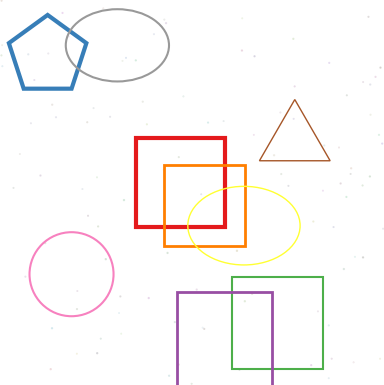[{"shape": "square", "thickness": 3, "radius": 0.58, "center": [0.468, 0.527]}, {"shape": "pentagon", "thickness": 3, "radius": 0.53, "center": [0.124, 0.855]}, {"shape": "square", "thickness": 1.5, "radius": 0.6, "center": [0.721, 0.16]}, {"shape": "square", "thickness": 2, "radius": 0.62, "center": [0.583, 0.118]}, {"shape": "square", "thickness": 2, "radius": 0.53, "center": [0.532, 0.465]}, {"shape": "oval", "thickness": 1, "radius": 0.73, "center": [0.634, 0.414]}, {"shape": "triangle", "thickness": 1, "radius": 0.53, "center": [0.766, 0.635]}, {"shape": "circle", "thickness": 1.5, "radius": 0.55, "center": [0.186, 0.288]}, {"shape": "oval", "thickness": 1.5, "radius": 0.67, "center": [0.305, 0.882]}]